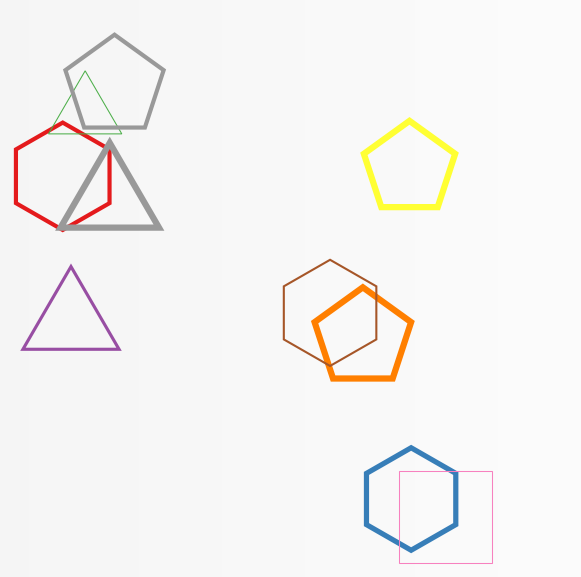[{"shape": "hexagon", "thickness": 2, "radius": 0.46, "center": [0.108, 0.694]}, {"shape": "hexagon", "thickness": 2.5, "radius": 0.44, "center": [0.707, 0.135]}, {"shape": "triangle", "thickness": 0.5, "radius": 0.36, "center": [0.147, 0.804]}, {"shape": "triangle", "thickness": 1.5, "radius": 0.48, "center": [0.122, 0.442]}, {"shape": "pentagon", "thickness": 3, "radius": 0.44, "center": [0.624, 0.414]}, {"shape": "pentagon", "thickness": 3, "radius": 0.41, "center": [0.705, 0.707]}, {"shape": "hexagon", "thickness": 1, "radius": 0.46, "center": [0.568, 0.457]}, {"shape": "square", "thickness": 0.5, "radius": 0.4, "center": [0.766, 0.104]}, {"shape": "triangle", "thickness": 3, "radius": 0.49, "center": [0.189, 0.654]}, {"shape": "pentagon", "thickness": 2, "radius": 0.44, "center": [0.197, 0.85]}]